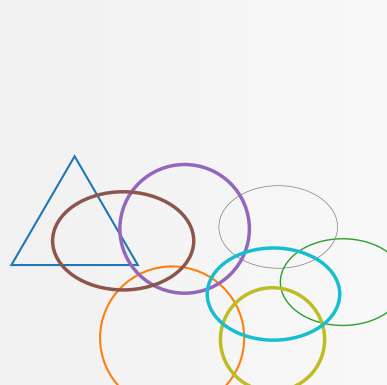[{"shape": "triangle", "thickness": 1.5, "radius": 0.94, "center": [0.193, 0.406]}, {"shape": "circle", "thickness": 1.5, "radius": 0.93, "center": [0.444, 0.122]}, {"shape": "oval", "thickness": 1, "radius": 0.8, "center": [0.884, 0.267]}, {"shape": "circle", "thickness": 2.5, "radius": 0.84, "center": [0.476, 0.406]}, {"shape": "oval", "thickness": 2.5, "radius": 0.91, "center": [0.318, 0.374]}, {"shape": "oval", "thickness": 0.5, "radius": 0.77, "center": [0.718, 0.41]}, {"shape": "circle", "thickness": 2.5, "radius": 0.67, "center": [0.703, 0.118]}, {"shape": "oval", "thickness": 2.5, "radius": 0.85, "center": [0.706, 0.236]}]